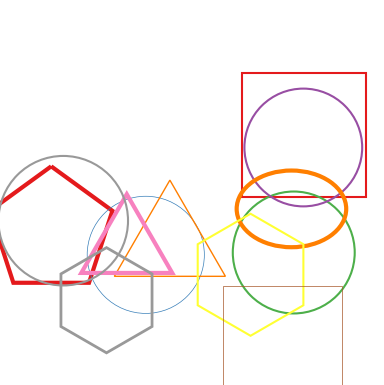[{"shape": "pentagon", "thickness": 3, "radius": 0.84, "center": [0.133, 0.401]}, {"shape": "square", "thickness": 1.5, "radius": 0.8, "center": [0.789, 0.65]}, {"shape": "circle", "thickness": 0.5, "radius": 0.76, "center": [0.379, 0.338]}, {"shape": "circle", "thickness": 1.5, "radius": 0.79, "center": [0.763, 0.344]}, {"shape": "circle", "thickness": 1.5, "radius": 0.76, "center": [0.788, 0.617]}, {"shape": "triangle", "thickness": 1, "radius": 0.83, "center": [0.441, 0.366]}, {"shape": "oval", "thickness": 3, "radius": 0.71, "center": [0.757, 0.457]}, {"shape": "hexagon", "thickness": 1.5, "radius": 0.79, "center": [0.651, 0.286]}, {"shape": "square", "thickness": 0.5, "radius": 0.77, "center": [0.733, 0.102]}, {"shape": "triangle", "thickness": 3, "radius": 0.68, "center": [0.329, 0.359]}, {"shape": "hexagon", "thickness": 2, "radius": 0.68, "center": [0.277, 0.22]}, {"shape": "circle", "thickness": 1.5, "radius": 0.84, "center": [0.164, 0.427]}]